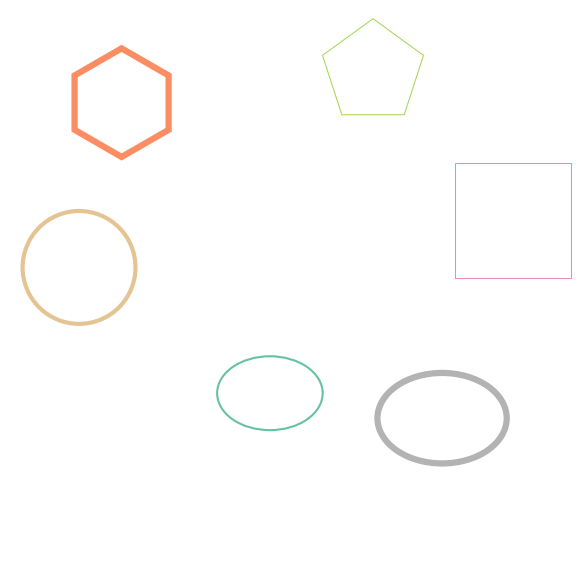[{"shape": "oval", "thickness": 1, "radius": 0.46, "center": [0.467, 0.318]}, {"shape": "hexagon", "thickness": 3, "radius": 0.47, "center": [0.211, 0.821]}, {"shape": "square", "thickness": 0.5, "radius": 0.5, "center": [0.888, 0.617]}, {"shape": "pentagon", "thickness": 0.5, "radius": 0.46, "center": [0.646, 0.875]}, {"shape": "circle", "thickness": 2, "radius": 0.49, "center": [0.137, 0.536]}, {"shape": "oval", "thickness": 3, "radius": 0.56, "center": [0.766, 0.275]}]